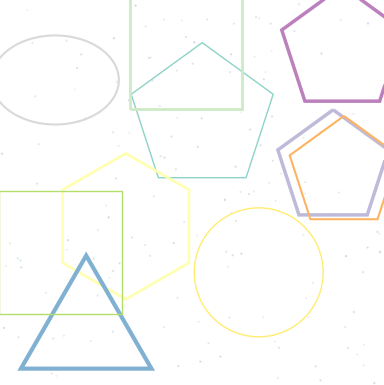[{"shape": "pentagon", "thickness": 1, "radius": 0.97, "center": [0.525, 0.695]}, {"shape": "hexagon", "thickness": 2, "radius": 0.95, "center": [0.327, 0.412]}, {"shape": "pentagon", "thickness": 2.5, "radius": 0.75, "center": [0.865, 0.564]}, {"shape": "triangle", "thickness": 3, "radius": 0.98, "center": [0.224, 0.14]}, {"shape": "pentagon", "thickness": 1.5, "radius": 0.74, "center": [0.893, 0.551]}, {"shape": "square", "thickness": 1, "radius": 0.8, "center": [0.157, 0.345]}, {"shape": "oval", "thickness": 1.5, "radius": 0.83, "center": [0.143, 0.792]}, {"shape": "pentagon", "thickness": 2.5, "radius": 0.83, "center": [0.889, 0.871]}, {"shape": "square", "thickness": 2, "radius": 0.72, "center": [0.483, 0.863]}, {"shape": "circle", "thickness": 1, "radius": 0.84, "center": [0.672, 0.293]}]